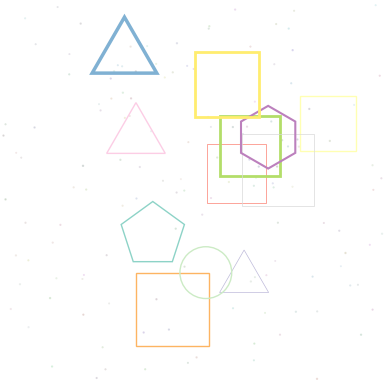[{"shape": "pentagon", "thickness": 1, "radius": 0.43, "center": [0.397, 0.39]}, {"shape": "square", "thickness": 1, "radius": 0.36, "center": [0.852, 0.68]}, {"shape": "triangle", "thickness": 0.5, "radius": 0.37, "center": [0.634, 0.277]}, {"shape": "square", "thickness": 0.5, "radius": 0.39, "center": [0.614, 0.55]}, {"shape": "triangle", "thickness": 2.5, "radius": 0.48, "center": [0.323, 0.859]}, {"shape": "square", "thickness": 1, "radius": 0.47, "center": [0.448, 0.196]}, {"shape": "square", "thickness": 2, "radius": 0.39, "center": [0.65, 0.621]}, {"shape": "triangle", "thickness": 1, "radius": 0.44, "center": [0.353, 0.646]}, {"shape": "square", "thickness": 0.5, "radius": 0.46, "center": [0.722, 0.559]}, {"shape": "hexagon", "thickness": 1.5, "radius": 0.41, "center": [0.697, 0.644]}, {"shape": "circle", "thickness": 1, "radius": 0.34, "center": [0.535, 0.292]}, {"shape": "square", "thickness": 2, "radius": 0.42, "center": [0.589, 0.781]}]